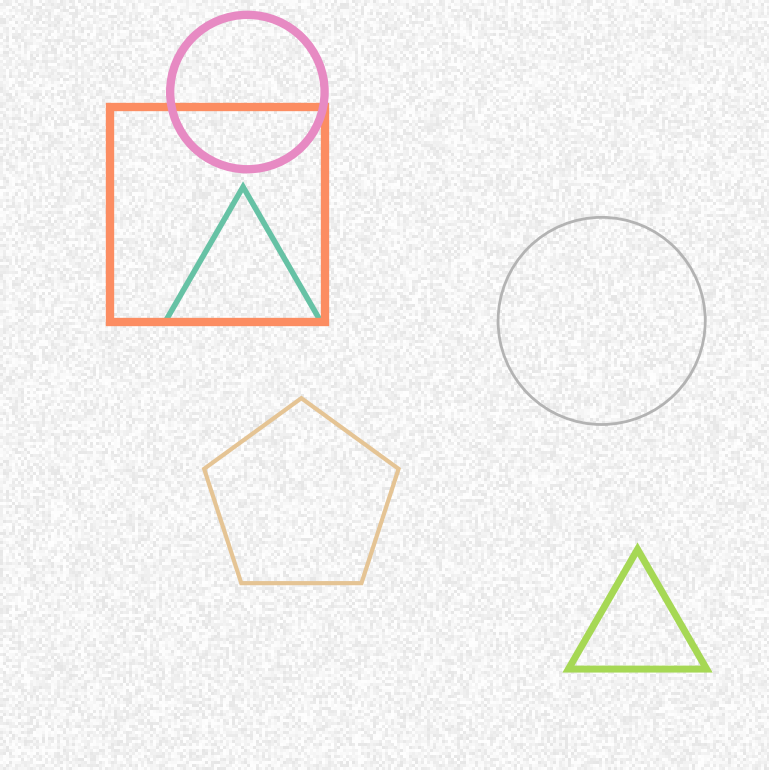[{"shape": "triangle", "thickness": 2, "radius": 0.59, "center": [0.316, 0.639]}, {"shape": "square", "thickness": 3, "radius": 0.7, "center": [0.283, 0.722]}, {"shape": "circle", "thickness": 3, "radius": 0.5, "center": [0.321, 0.88]}, {"shape": "triangle", "thickness": 2.5, "radius": 0.52, "center": [0.828, 0.183]}, {"shape": "pentagon", "thickness": 1.5, "radius": 0.66, "center": [0.391, 0.35]}, {"shape": "circle", "thickness": 1, "radius": 0.67, "center": [0.781, 0.583]}]